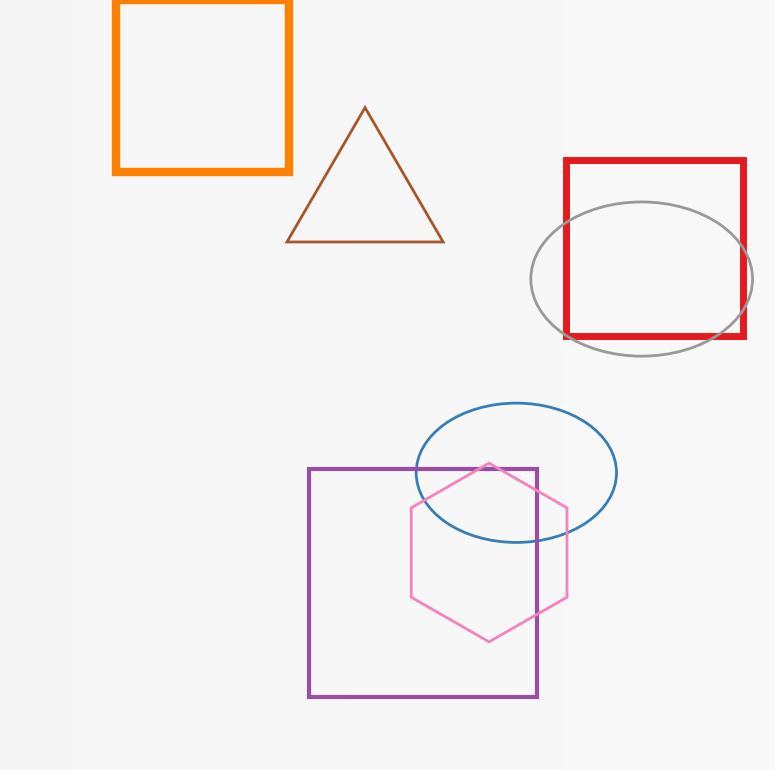[{"shape": "square", "thickness": 2.5, "radius": 0.57, "center": [0.845, 0.678]}, {"shape": "oval", "thickness": 1, "radius": 0.65, "center": [0.666, 0.386]}, {"shape": "square", "thickness": 1.5, "radius": 0.74, "center": [0.546, 0.243]}, {"shape": "square", "thickness": 3, "radius": 0.56, "center": [0.261, 0.889]}, {"shape": "triangle", "thickness": 1, "radius": 0.58, "center": [0.471, 0.744]}, {"shape": "hexagon", "thickness": 1, "radius": 0.58, "center": [0.631, 0.282]}, {"shape": "oval", "thickness": 1, "radius": 0.72, "center": [0.828, 0.638]}]